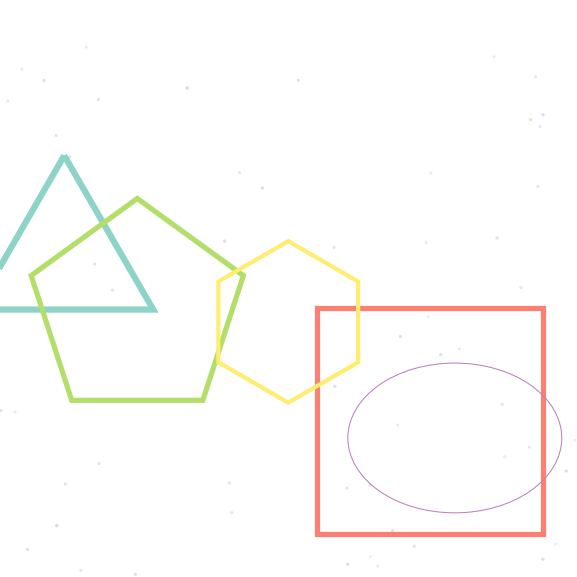[{"shape": "triangle", "thickness": 3, "radius": 0.89, "center": [0.111, 0.552]}, {"shape": "square", "thickness": 2.5, "radius": 0.98, "center": [0.745, 0.27]}, {"shape": "pentagon", "thickness": 2.5, "radius": 0.97, "center": [0.238, 0.462]}, {"shape": "oval", "thickness": 0.5, "radius": 0.93, "center": [0.788, 0.241]}, {"shape": "hexagon", "thickness": 2, "radius": 0.7, "center": [0.499, 0.442]}]